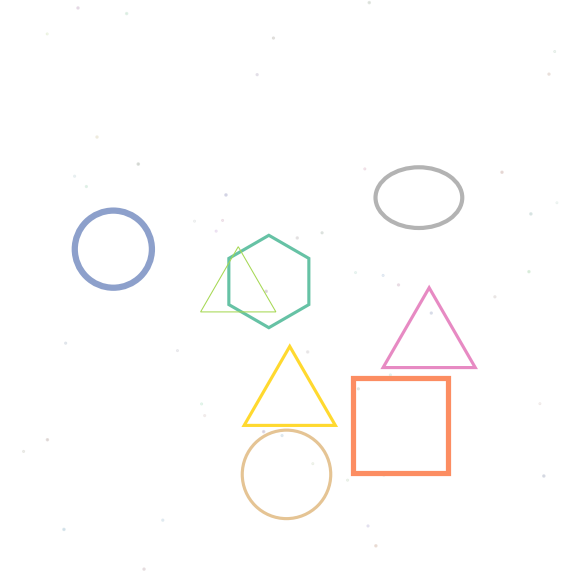[{"shape": "hexagon", "thickness": 1.5, "radius": 0.4, "center": [0.466, 0.512]}, {"shape": "square", "thickness": 2.5, "radius": 0.41, "center": [0.693, 0.262]}, {"shape": "circle", "thickness": 3, "radius": 0.33, "center": [0.196, 0.568]}, {"shape": "triangle", "thickness": 1.5, "radius": 0.46, "center": [0.743, 0.409]}, {"shape": "triangle", "thickness": 0.5, "radius": 0.38, "center": [0.413, 0.497]}, {"shape": "triangle", "thickness": 1.5, "radius": 0.46, "center": [0.502, 0.308]}, {"shape": "circle", "thickness": 1.5, "radius": 0.38, "center": [0.496, 0.178]}, {"shape": "oval", "thickness": 2, "radius": 0.38, "center": [0.725, 0.657]}]